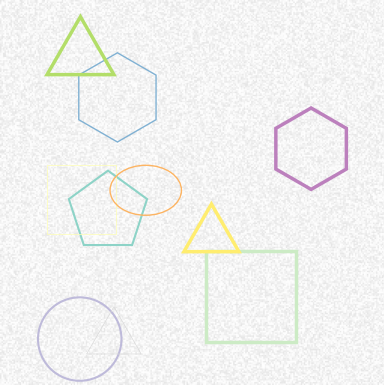[{"shape": "pentagon", "thickness": 1.5, "radius": 0.53, "center": [0.28, 0.45]}, {"shape": "square", "thickness": 0.5, "radius": 0.44, "center": [0.212, 0.482]}, {"shape": "circle", "thickness": 1.5, "radius": 0.54, "center": [0.207, 0.119]}, {"shape": "hexagon", "thickness": 1, "radius": 0.58, "center": [0.305, 0.747]}, {"shape": "oval", "thickness": 1, "radius": 0.46, "center": [0.379, 0.506]}, {"shape": "triangle", "thickness": 2.5, "radius": 0.5, "center": [0.209, 0.856]}, {"shape": "triangle", "thickness": 0.5, "radius": 0.41, "center": [0.296, 0.121]}, {"shape": "hexagon", "thickness": 2.5, "radius": 0.53, "center": [0.808, 0.614]}, {"shape": "square", "thickness": 2.5, "radius": 0.59, "center": [0.652, 0.229]}, {"shape": "triangle", "thickness": 2.5, "radius": 0.41, "center": [0.549, 0.388]}]